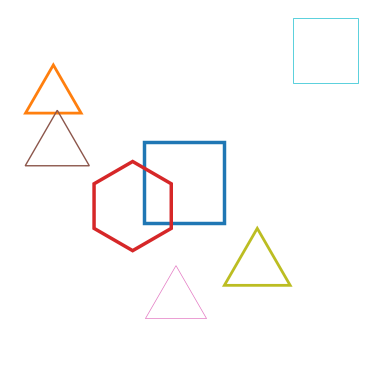[{"shape": "square", "thickness": 2.5, "radius": 0.52, "center": [0.477, 0.526]}, {"shape": "triangle", "thickness": 2, "radius": 0.42, "center": [0.139, 0.748]}, {"shape": "hexagon", "thickness": 2.5, "radius": 0.58, "center": [0.345, 0.465]}, {"shape": "triangle", "thickness": 1, "radius": 0.48, "center": [0.149, 0.617]}, {"shape": "triangle", "thickness": 0.5, "radius": 0.46, "center": [0.457, 0.218]}, {"shape": "triangle", "thickness": 2, "radius": 0.49, "center": [0.668, 0.308]}, {"shape": "square", "thickness": 0.5, "radius": 0.42, "center": [0.846, 0.869]}]